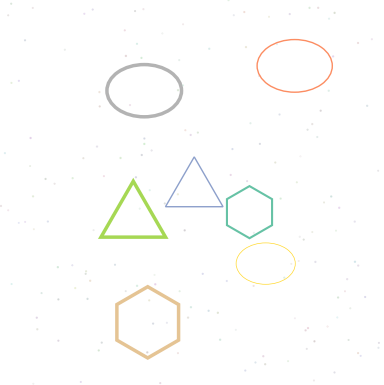[{"shape": "hexagon", "thickness": 1.5, "radius": 0.34, "center": [0.648, 0.449]}, {"shape": "oval", "thickness": 1, "radius": 0.49, "center": [0.765, 0.829]}, {"shape": "triangle", "thickness": 1, "radius": 0.43, "center": [0.505, 0.506]}, {"shape": "triangle", "thickness": 2.5, "radius": 0.48, "center": [0.346, 0.432]}, {"shape": "oval", "thickness": 0.5, "radius": 0.38, "center": [0.69, 0.315]}, {"shape": "hexagon", "thickness": 2.5, "radius": 0.46, "center": [0.384, 0.163]}, {"shape": "oval", "thickness": 2.5, "radius": 0.48, "center": [0.375, 0.764]}]